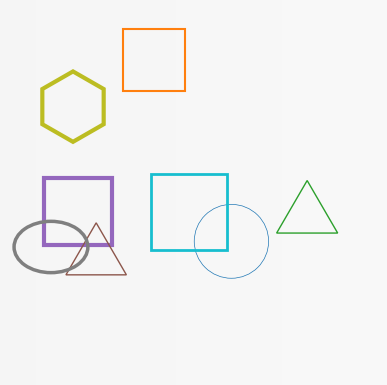[{"shape": "circle", "thickness": 0.5, "radius": 0.48, "center": [0.597, 0.373]}, {"shape": "square", "thickness": 1.5, "radius": 0.4, "center": [0.398, 0.844]}, {"shape": "triangle", "thickness": 1, "radius": 0.45, "center": [0.793, 0.44]}, {"shape": "square", "thickness": 3, "radius": 0.44, "center": [0.201, 0.451]}, {"shape": "triangle", "thickness": 1, "radius": 0.45, "center": [0.248, 0.331]}, {"shape": "oval", "thickness": 2.5, "radius": 0.48, "center": [0.132, 0.358]}, {"shape": "hexagon", "thickness": 3, "radius": 0.46, "center": [0.188, 0.723]}, {"shape": "square", "thickness": 2, "radius": 0.49, "center": [0.488, 0.45]}]